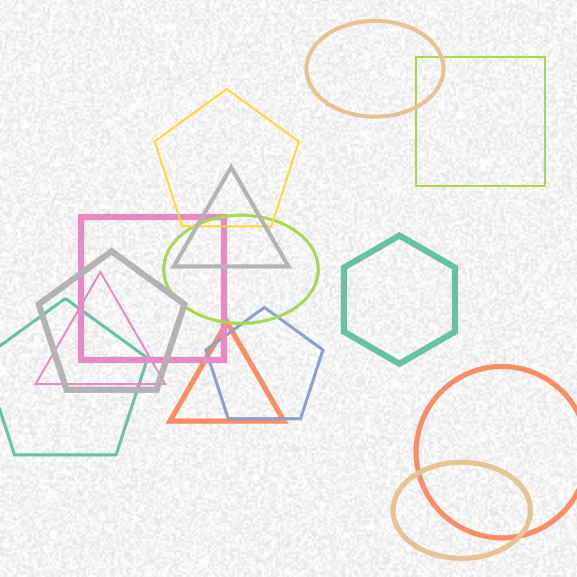[{"shape": "pentagon", "thickness": 1.5, "radius": 0.75, "center": [0.113, 0.333]}, {"shape": "hexagon", "thickness": 3, "radius": 0.56, "center": [0.692, 0.48]}, {"shape": "circle", "thickness": 2.5, "radius": 0.74, "center": [0.869, 0.216]}, {"shape": "triangle", "thickness": 2.5, "radius": 0.57, "center": [0.393, 0.327]}, {"shape": "pentagon", "thickness": 1.5, "radius": 0.53, "center": [0.458, 0.36]}, {"shape": "triangle", "thickness": 1, "radius": 0.65, "center": [0.174, 0.399]}, {"shape": "square", "thickness": 3, "radius": 0.62, "center": [0.264, 0.5]}, {"shape": "square", "thickness": 1, "radius": 0.56, "center": [0.833, 0.789]}, {"shape": "oval", "thickness": 1.5, "radius": 0.67, "center": [0.417, 0.533]}, {"shape": "pentagon", "thickness": 1, "radius": 0.66, "center": [0.393, 0.714]}, {"shape": "oval", "thickness": 2, "radius": 0.59, "center": [0.649, 0.88]}, {"shape": "oval", "thickness": 2.5, "radius": 0.59, "center": [0.8, 0.115]}, {"shape": "pentagon", "thickness": 3, "radius": 0.66, "center": [0.193, 0.431]}, {"shape": "triangle", "thickness": 2, "radius": 0.57, "center": [0.4, 0.595]}]